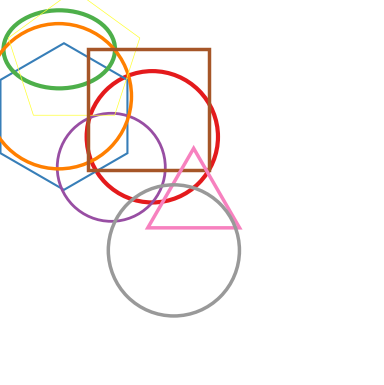[{"shape": "circle", "thickness": 3, "radius": 0.85, "center": [0.396, 0.645]}, {"shape": "hexagon", "thickness": 1.5, "radius": 0.95, "center": [0.166, 0.697]}, {"shape": "oval", "thickness": 3, "radius": 0.72, "center": [0.154, 0.872]}, {"shape": "circle", "thickness": 2, "radius": 0.7, "center": [0.289, 0.565]}, {"shape": "circle", "thickness": 2.5, "radius": 0.94, "center": [0.153, 0.75]}, {"shape": "pentagon", "thickness": 0.5, "radius": 0.9, "center": [0.192, 0.846]}, {"shape": "square", "thickness": 2.5, "radius": 0.79, "center": [0.386, 0.717]}, {"shape": "triangle", "thickness": 2.5, "radius": 0.69, "center": [0.503, 0.477]}, {"shape": "circle", "thickness": 2.5, "radius": 0.85, "center": [0.452, 0.35]}]